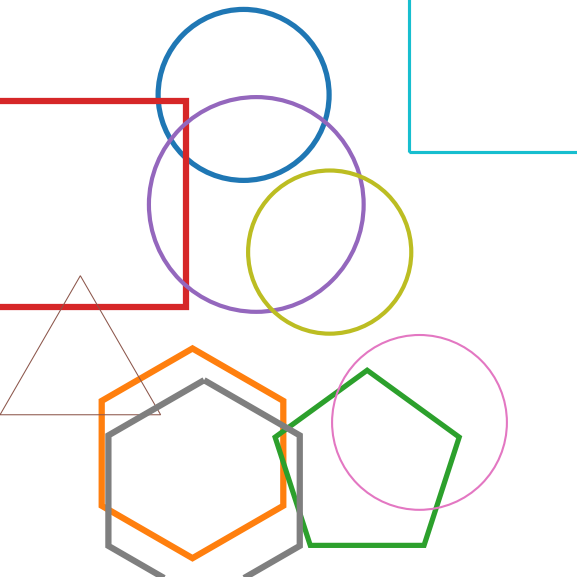[{"shape": "circle", "thickness": 2.5, "radius": 0.74, "center": [0.422, 0.835]}, {"shape": "hexagon", "thickness": 3, "radius": 0.91, "center": [0.333, 0.214]}, {"shape": "pentagon", "thickness": 2.5, "radius": 0.84, "center": [0.636, 0.19]}, {"shape": "square", "thickness": 3, "radius": 0.89, "center": [0.144, 0.646]}, {"shape": "circle", "thickness": 2, "radius": 0.93, "center": [0.444, 0.645]}, {"shape": "triangle", "thickness": 0.5, "radius": 0.8, "center": [0.139, 0.361]}, {"shape": "circle", "thickness": 1, "radius": 0.76, "center": [0.726, 0.268]}, {"shape": "hexagon", "thickness": 3, "radius": 0.96, "center": [0.353, 0.15]}, {"shape": "circle", "thickness": 2, "radius": 0.71, "center": [0.571, 0.563]}, {"shape": "square", "thickness": 1.5, "radius": 0.76, "center": [0.86, 0.888]}]